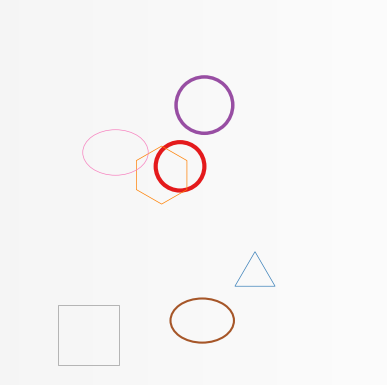[{"shape": "circle", "thickness": 3, "radius": 0.31, "center": [0.465, 0.568]}, {"shape": "triangle", "thickness": 0.5, "radius": 0.3, "center": [0.658, 0.286]}, {"shape": "circle", "thickness": 2.5, "radius": 0.37, "center": [0.528, 0.727]}, {"shape": "hexagon", "thickness": 0.5, "radius": 0.38, "center": [0.417, 0.545]}, {"shape": "oval", "thickness": 1.5, "radius": 0.41, "center": [0.522, 0.167]}, {"shape": "oval", "thickness": 0.5, "radius": 0.42, "center": [0.298, 0.604]}, {"shape": "square", "thickness": 0.5, "radius": 0.39, "center": [0.228, 0.131]}]